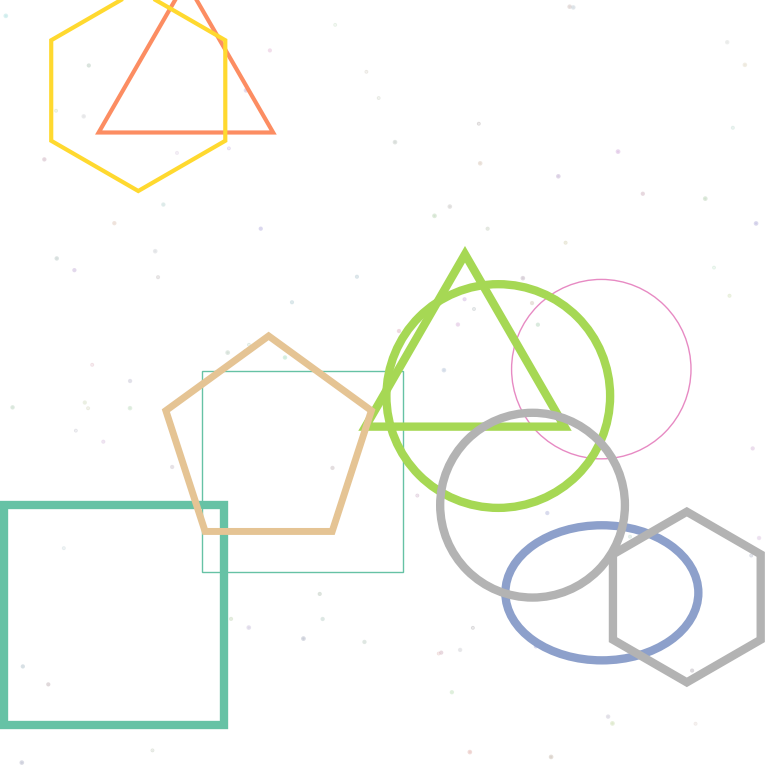[{"shape": "square", "thickness": 3, "radius": 0.71, "center": [0.148, 0.201]}, {"shape": "square", "thickness": 0.5, "radius": 0.65, "center": [0.393, 0.387]}, {"shape": "triangle", "thickness": 1.5, "radius": 0.65, "center": [0.241, 0.893]}, {"shape": "oval", "thickness": 3, "radius": 0.63, "center": [0.782, 0.23]}, {"shape": "circle", "thickness": 0.5, "radius": 0.58, "center": [0.781, 0.521]}, {"shape": "circle", "thickness": 3, "radius": 0.73, "center": [0.647, 0.486]}, {"shape": "triangle", "thickness": 3, "radius": 0.75, "center": [0.604, 0.521]}, {"shape": "hexagon", "thickness": 1.5, "radius": 0.65, "center": [0.18, 0.882]}, {"shape": "pentagon", "thickness": 2.5, "radius": 0.7, "center": [0.349, 0.423]}, {"shape": "circle", "thickness": 3, "radius": 0.6, "center": [0.692, 0.344]}, {"shape": "hexagon", "thickness": 3, "radius": 0.55, "center": [0.892, 0.225]}]